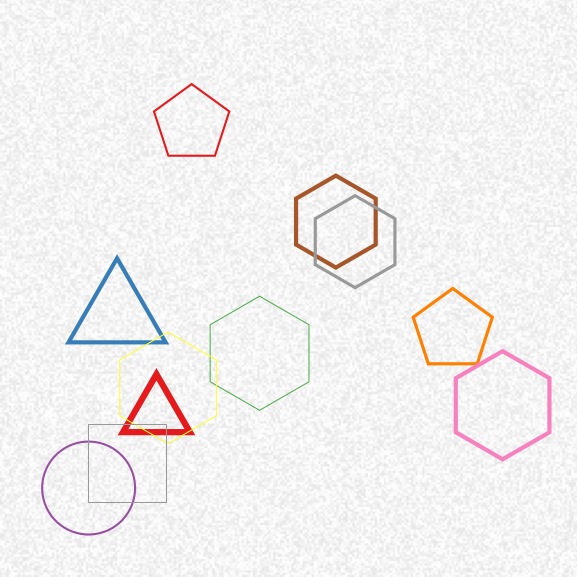[{"shape": "pentagon", "thickness": 1, "radius": 0.34, "center": [0.332, 0.785]}, {"shape": "triangle", "thickness": 3, "radius": 0.33, "center": [0.271, 0.284]}, {"shape": "triangle", "thickness": 2, "radius": 0.49, "center": [0.203, 0.455]}, {"shape": "hexagon", "thickness": 0.5, "radius": 0.49, "center": [0.449, 0.387]}, {"shape": "circle", "thickness": 1, "radius": 0.4, "center": [0.153, 0.154]}, {"shape": "pentagon", "thickness": 1.5, "radius": 0.36, "center": [0.784, 0.428]}, {"shape": "hexagon", "thickness": 0.5, "radius": 0.48, "center": [0.291, 0.328]}, {"shape": "hexagon", "thickness": 2, "radius": 0.4, "center": [0.582, 0.615]}, {"shape": "hexagon", "thickness": 2, "radius": 0.47, "center": [0.87, 0.297]}, {"shape": "hexagon", "thickness": 1.5, "radius": 0.4, "center": [0.615, 0.581]}, {"shape": "square", "thickness": 0.5, "radius": 0.34, "center": [0.22, 0.197]}]